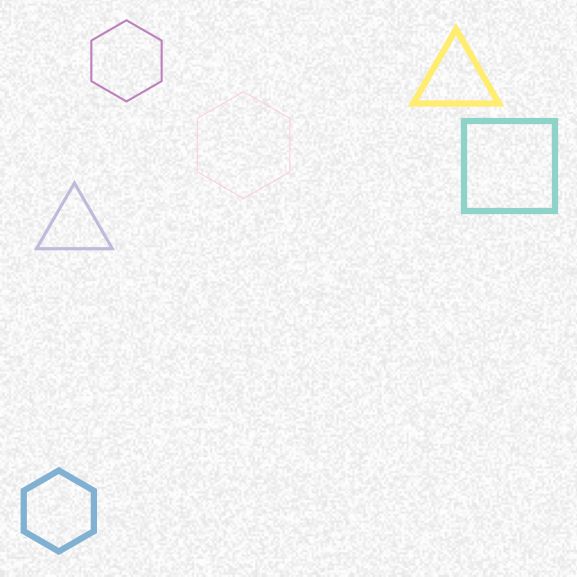[{"shape": "square", "thickness": 3, "radius": 0.39, "center": [0.882, 0.712]}, {"shape": "triangle", "thickness": 1.5, "radius": 0.38, "center": [0.129, 0.606]}, {"shape": "hexagon", "thickness": 3, "radius": 0.35, "center": [0.102, 0.114]}, {"shape": "hexagon", "thickness": 0.5, "radius": 0.46, "center": [0.422, 0.748]}, {"shape": "hexagon", "thickness": 1, "radius": 0.35, "center": [0.219, 0.894]}, {"shape": "triangle", "thickness": 3, "radius": 0.43, "center": [0.79, 0.863]}]